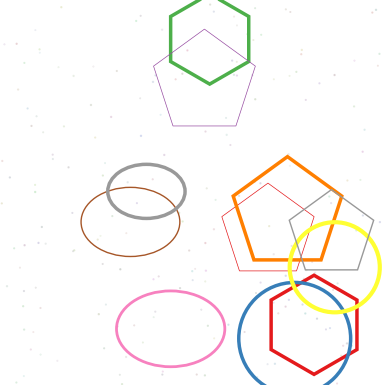[{"shape": "hexagon", "thickness": 2.5, "radius": 0.64, "center": [0.816, 0.156]}, {"shape": "pentagon", "thickness": 0.5, "radius": 0.63, "center": [0.696, 0.398]}, {"shape": "circle", "thickness": 2.5, "radius": 0.73, "center": [0.766, 0.121]}, {"shape": "hexagon", "thickness": 2.5, "radius": 0.59, "center": [0.545, 0.899]}, {"shape": "pentagon", "thickness": 0.5, "radius": 0.7, "center": [0.531, 0.785]}, {"shape": "pentagon", "thickness": 2.5, "radius": 0.74, "center": [0.747, 0.445]}, {"shape": "circle", "thickness": 3, "radius": 0.59, "center": [0.869, 0.306]}, {"shape": "oval", "thickness": 1, "radius": 0.64, "center": [0.339, 0.424]}, {"shape": "oval", "thickness": 2, "radius": 0.7, "center": [0.443, 0.146]}, {"shape": "oval", "thickness": 2.5, "radius": 0.5, "center": [0.38, 0.503]}, {"shape": "pentagon", "thickness": 1, "radius": 0.58, "center": [0.861, 0.392]}]